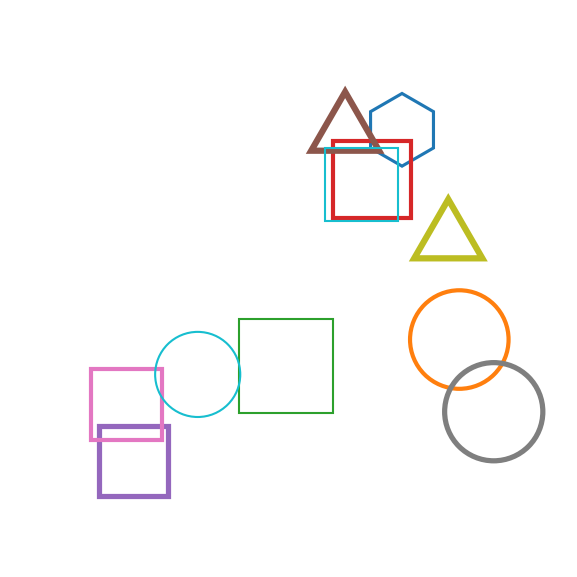[{"shape": "hexagon", "thickness": 1.5, "radius": 0.31, "center": [0.696, 0.774]}, {"shape": "circle", "thickness": 2, "radius": 0.43, "center": [0.795, 0.411]}, {"shape": "square", "thickness": 1, "radius": 0.41, "center": [0.496, 0.365]}, {"shape": "square", "thickness": 2, "radius": 0.33, "center": [0.644, 0.689]}, {"shape": "square", "thickness": 2.5, "radius": 0.3, "center": [0.231, 0.2]}, {"shape": "triangle", "thickness": 3, "radius": 0.34, "center": [0.598, 0.772]}, {"shape": "square", "thickness": 2, "radius": 0.31, "center": [0.219, 0.298]}, {"shape": "circle", "thickness": 2.5, "radius": 0.43, "center": [0.855, 0.286]}, {"shape": "triangle", "thickness": 3, "radius": 0.34, "center": [0.776, 0.586]}, {"shape": "square", "thickness": 1, "radius": 0.32, "center": [0.626, 0.68]}, {"shape": "circle", "thickness": 1, "radius": 0.37, "center": [0.342, 0.351]}]